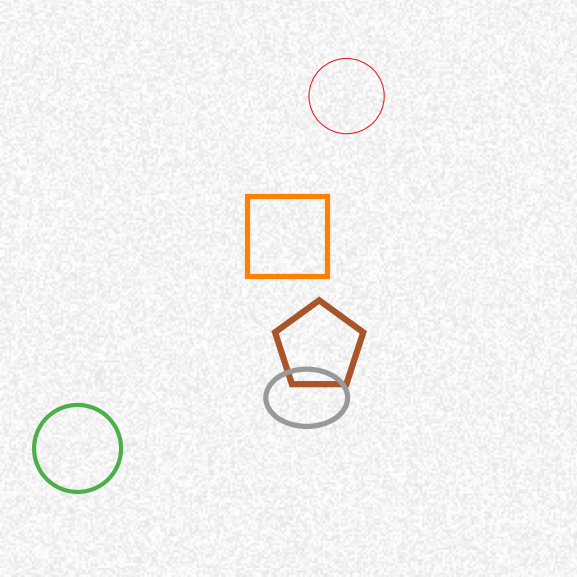[{"shape": "circle", "thickness": 0.5, "radius": 0.33, "center": [0.6, 0.833]}, {"shape": "circle", "thickness": 2, "radius": 0.38, "center": [0.134, 0.223]}, {"shape": "square", "thickness": 2.5, "radius": 0.35, "center": [0.497, 0.591]}, {"shape": "pentagon", "thickness": 3, "radius": 0.4, "center": [0.553, 0.399]}, {"shape": "oval", "thickness": 2.5, "radius": 0.35, "center": [0.531, 0.31]}]